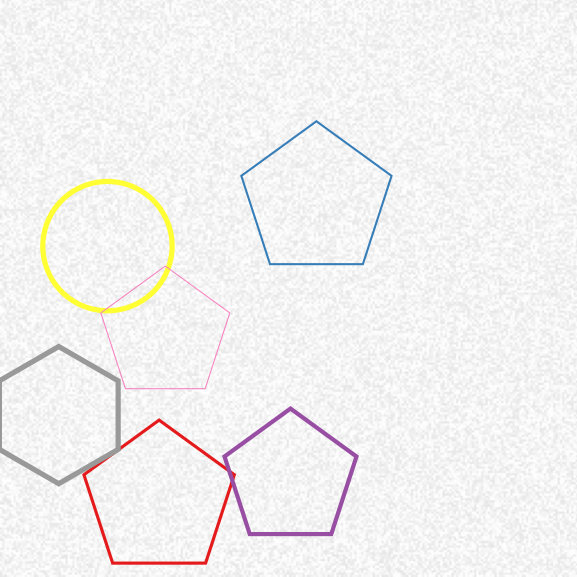[{"shape": "pentagon", "thickness": 1.5, "radius": 0.68, "center": [0.276, 0.135]}, {"shape": "pentagon", "thickness": 1, "radius": 0.68, "center": [0.548, 0.652]}, {"shape": "pentagon", "thickness": 2, "radius": 0.6, "center": [0.503, 0.172]}, {"shape": "circle", "thickness": 2.5, "radius": 0.56, "center": [0.186, 0.573]}, {"shape": "pentagon", "thickness": 0.5, "radius": 0.59, "center": [0.286, 0.421]}, {"shape": "hexagon", "thickness": 2.5, "radius": 0.59, "center": [0.102, 0.28]}]